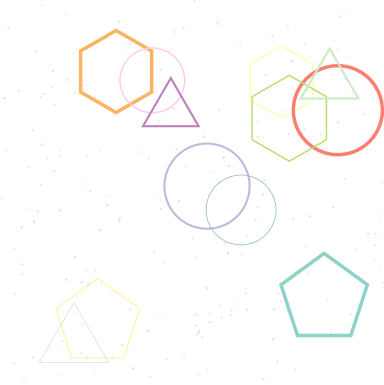[{"shape": "pentagon", "thickness": 2.5, "radius": 0.59, "center": [0.842, 0.224]}, {"shape": "hexagon", "thickness": 1, "radius": 0.47, "center": [0.732, 0.787]}, {"shape": "circle", "thickness": 1.5, "radius": 0.55, "center": [0.538, 0.517]}, {"shape": "circle", "thickness": 2.5, "radius": 0.58, "center": [0.878, 0.714]}, {"shape": "circle", "thickness": 0.5, "radius": 0.45, "center": [0.626, 0.455]}, {"shape": "hexagon", "thickness": 2.5, "radius": 0.53, "center": [0.302, 0.814]}, {"shape": "hexagon", "thickness": 1, "radius": 0.56, "center": [0.751, 0.693]}, {"shape": "circle", "thickness": 1, "radius": 0.42, "center": [0.396, 0.791]}, {"shape": "triangle", "thickness": 0.5, "radius": 0.52, "center": [0.192, 0.11]}, {"shape": "triangle", "thickness": 1.5, "radius": 0.42, "center": [0.444, 0.714]}, {"shape": "triangle", "thickness": 1.5, "radius": 0.43, "center": [0.856, 0.787]}, {"shape": "pentagon", "thickness": 0.5, "radius": 0.57, "center": [0.254, 0.163]}]